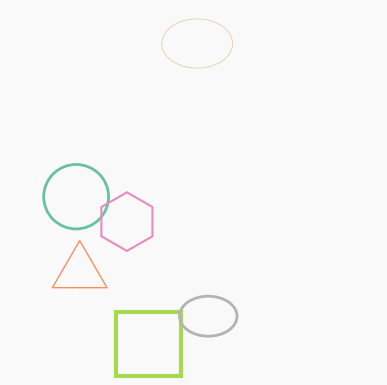[{"shape": "circle", "thickness": 2, "radius": 0.42, "center": [0.196, 0.489]}, {"shape": "triangle", "thickness": 1, "radius": 0.41, "center": [0.206, 0.294]}, {"shape": "hexagon", "thickness": 1.5, "radius": 0.38, "center": [0.328, 0.424]}, {"shape": "square", "thickness": 3, "radius": 0.42, "center": [0.383, 0.107]}, {"shape": "oval", "thickness": 0.5, "radius": 0.46, "center": [0.509, 0.887]}, {"shape": "oval", "thickness": 2, "radius": 0.37, "center": [0.537, 0.179]}]